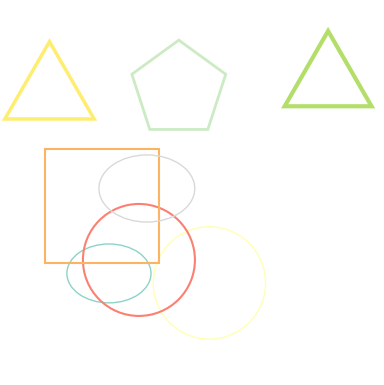[{"shape": "oval", "thickness": 1, "radius": 0.55, "center": [0.283, 0.29]}, {"shape": "circle", "thickness": 1, "radius": 0.73, "center": [0.544, 0.265]}, {"shape": "circle", "thickness": 1.5, "radius": 0.73, "center": [0.361, 0.325]}, {"shape": "square", "thickness": 1.5, "radius": 0.74, "center": [0.265, 0.465]}, {"shape": "triangle", "thickness": 3, "radius": 0.65, "center": [0.852, 0.789]}, {"shape": "oval", "thickness": 1, "radius": 0.62, "center": [0.381, 0.51]}, {"shape": "pentagon", "thickness": 2, "radius": 0.64, "center": [0.464, 0.767]}, {"shape": "triangle", "thickness": 2.5, "radius": 0.67, "center": [0.129, 0.758]}]